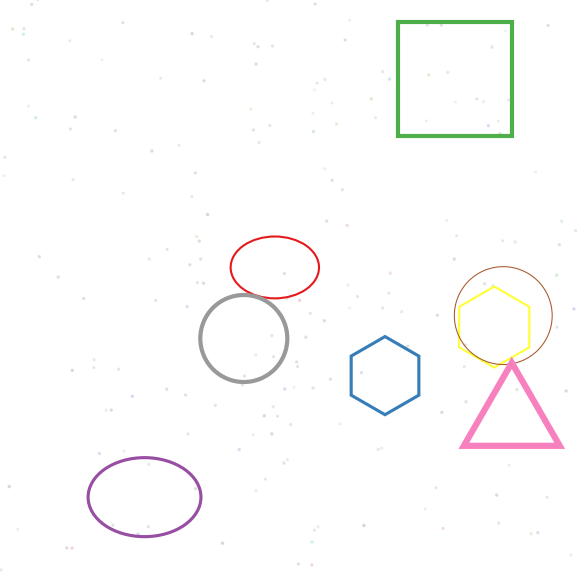[{"shape": "oval", "thickness": 1, "radius": 0.38, "center": [0.476, 0.536]}, {"shape": "hexagon", "thickness": 1.5, "radius": 0.34, "center": [0.667, 0.349]}, {"shape": "square", "thickness": 2, "radius": 0.5, "center": [0.788, 0.862]}, {"shape": "oval", "thickness": 1.5, "radius": 0.49, "center": [0.25, 0.138]}, {"shape": "hexagon", "thickness": 1, "radius": 0.35, "center": [0.856, 0.433]}, {"shape": "circle", "thickness": 0.5, "radius": 0.42, "center": [0.871, 0.453]}, {"shape": "triangle", "thickness": 3, "radius": 0.48, "center": [0.886, 0.275]}, {"shape": "circle", "thickness": 2, "radius": 0.38, "center": [0.422, 0.413]}]